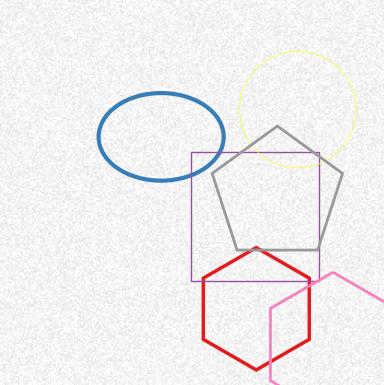[{"shape": "hexagon", "thickness": 2.5, "radius": 0.79, "center": [0.666, 0.198]}, {"shape": "oval", "thickness": 3, "radius": 0.81, "center": [0.419, 0.644]}, {"shape": "square", "thickness": 1, "radius": 0.84, "center": [0.662, 0.437]}, {"shape": "circle", "thickness": 0.5, "radius": 0.76, "center": [0.774, 0.715]}, {"shape": "hexagon", "thickness": 2, "radius": 0.94, "center": [0.865, 0.105]}, {"shape": "pentagon", "thickness": 2, "radius": 0.89, "center": [0.72, 0.495]}]